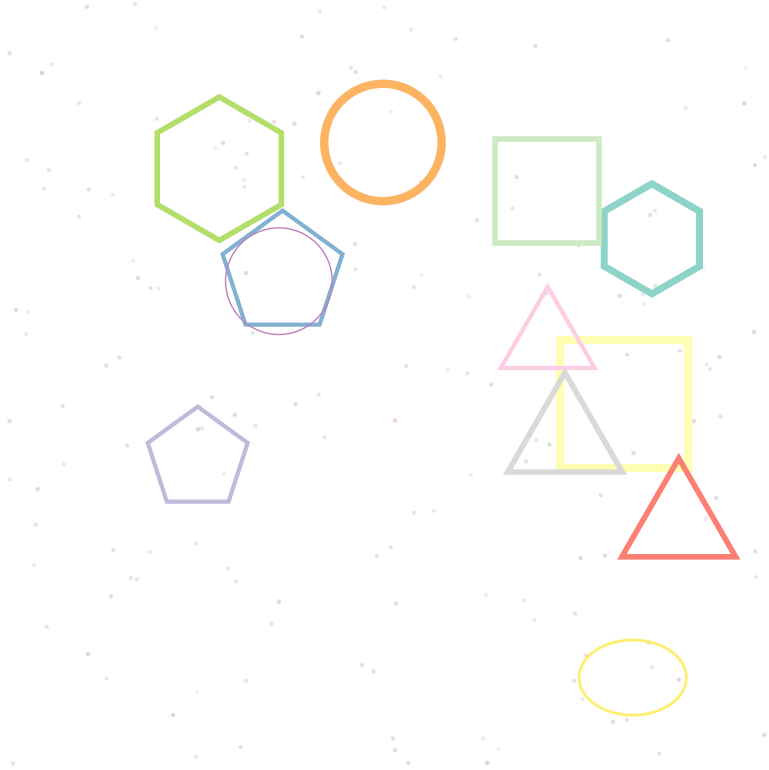[{"shape": "hexagon", "thickness": 2.5, "radius": 0.36, "center": [0.847, 0.69]}, {"shape": "square", "thickness": 3, "radius": 0.42, "center": [0.81, 0.475]}, {"shape": "pentagon", "thickness": 1.5, "radius": 0.34, "center": [0.257, 0.404]}, {"shape": "triangle", "thickness": 2, "radius": 0.43, "center": [0.882, 0.32]}, {"shape": "pentagon", "thickness": 1.5, "radius": 0.41, "center": [0.367, 0.645]}, {"shape": "circle", "thickness": 3, "radius": 0.38, "center": [0.497, 0.815]}, {"shape": "hexagon", "thickness": 2, "radius": 0.47, "center": [0.285, 0.781]}, {"shape": "triangle", "thickness": 1.5, "radius": 0.35, "center": [0.711, 0.557]}, {"shape": "triangle", "thickness": 2, "radius": 0.43, "center": [0.734, 0.43]}, {"shape": "circle", "thickness": 0.5, "radius": 0.35, "center": [0.362, 0.635]}, {"shape": "square", "thickness": 2, "radius": 0.34, "center": [0.71, 0.752]}, {"shape": "oval", "thickness": 1, "radius": 0.35, "center": [0.822, 0.12]}]